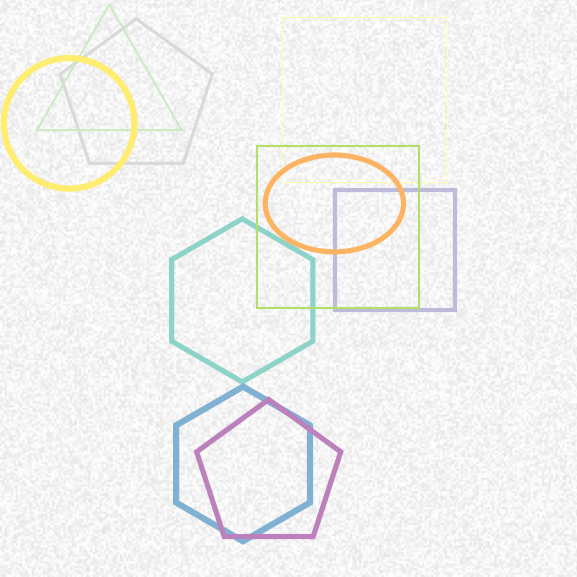[{"shape": "hexagon", "thickness": 2.5, "radius": 0.71, "center": [0.419, 0.479]}, {"shape": "square", "thickness": 0.5, "radius": 0.72, "center": [0.631, 0.827]}, {"shape": "square", "thickness": 2, "radius": 0.52, "center": [0.684, 0.567]}, {"shape": "hexagon", "thickness": 3, "radius": 0.67, "center": [0.421, 0.196]}, {"shape": "oval", "thickness": 2.5, "radius": 0.6, "center": [0.579, 0.647]}, {"shape": "square", "thickness": 1, "radius": 0.7, "center": [0.585, 0.606]}, {"shape": "pentagon", "thickness": 1.5, "radius": 0.69, "center": [0.236, 0.828]}, {"shape": "pentagon", "thickness": 2.5, "radius": 0.66, "center": [0.465, 0.176]}, {"shape": "triangle", "thickness": 1, "radius": 0.72, "center": [0.189, 0.846]}, {"shape": "circle", "thickness": 3, "radius": 0.57, "center": [0.12, 0.786]}]